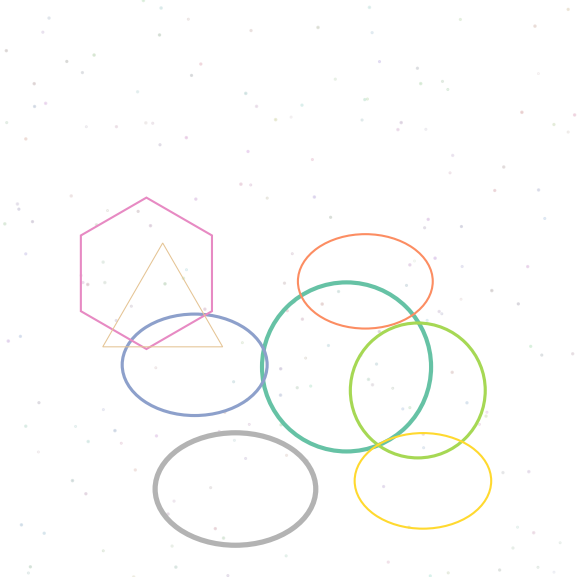[{"shape": "circle", "thickness": 2, "radius": 0.73, "center": [0.6, 0.364]}, {"shape": "oval", "thickness": 1, "radius": 0.58, "center": [0.633, 0.512]}, {"shape": "oval", "thickness": 1.5, "radius": 0.63, "center": [0.337, 0.367]}, {"shape": "hexagon", "thickness": 1, "radius": 0.66, "center": [0.254, 0.526]}, {"shape": "circle", "thickness": 1.5, "radius": 0.58, "center": [0.723, 0.323]}, {"shape": "oval", "thickness": 1, "radius": 0.59, "center": [0.732, 0.166]}, {"shape": "triangle", "thickness": 0.5, "radius": 0.6, "center": [0.282, 0.459]}, {"shape": "oval", "thickness": 2.5, "radius": 0.7, "center": [0.408, 0.152]}]